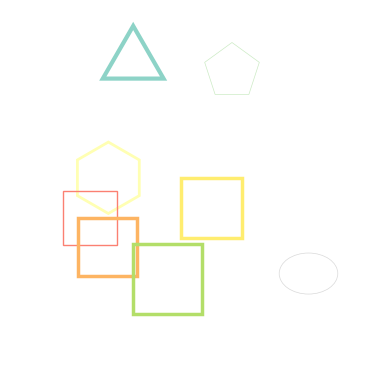[{"shape": "triangle", "thickness": 3, "radius": 0.46, "center": [0.346, 0.841]}, {"shape": "hexagon", "thickness": 2, "radius": 0.46, "center": [0.281, 0.538]}, {"shape": "square", "thickness": 1, "radius": 0.35, "center": [0.234, 0.433]}, {"shape": "square", "thickness": 2.5, "radius": 0.38, "center": [0.279, 0.359]}, {"shape": "square", "thickness": 2.5, "radius": 0.45, "center": [0.436, 0.275]}, {"shape": "oval", "thickness": 0.5, "radius": 0.38, "center": [0.801, 0.29]}, {"shape": "pentagon", "thickness": 0.5, "radius": 0.37, "center": [0.603, 0.815]}, {"shape": "square", "thickness": 2.5, "radius": 0.39, "center": [0.55, 0.46]}]